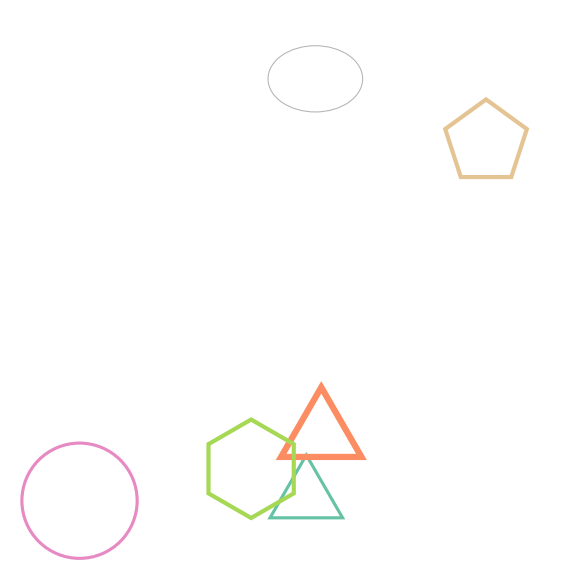[{"shape": "triangle", "thickness": 1.5, "radius": 0.36, "center": [0.53, 0.139]}, {"shape": "triangle", "thickness": 3, "radius": 0.4, "center": [0.556, 0.248]}, {"shape": "circle", "thickness": 1.5, "radius": 0.5, "center": [0.138, 0.132]}, {"shape": "hexagon", "thickness": 2, "radius": 0.43, "center": [0.435, 0.187]}, {"shape": "pentagon", "thickness": 2, "radius": 0.37, "center": [0.842, 0.753]}, {"shape": "oval", "thickness": 0.5, "radius": 0.41, "center": [0.546, 0.863]}]